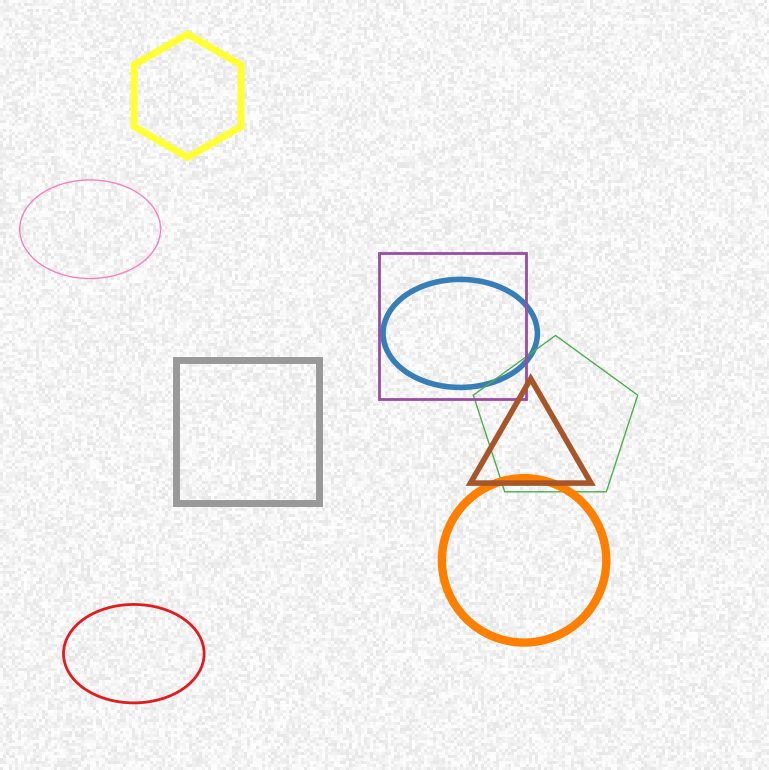[{"shape": "oval", "thickness": 1, "radius": 0.46, "center": [0.174, 0.151]}, {"shape": "oval", "thickness": 2, "radius": 0.5, "center": [0.598, 0.567]}, {"shape": "pentagon", "thickness": 0.5, "radius": 0.56, "center": [0.721, 0.452]}, {"shape": "square", "thickness": 1, "radius": 0.48, "center": [0.588, 0.576]}, {"shape": "circle", "thickness": 3, "radius": 0.53, "center": [0.681, 0.272]}, {"shape": "hexagon", "thickness": 2.5, "radius": 0.4, "center": [0.244, 0.876]}, {"shape": "triangle", "thickness": 2, "radius": 0.45, "center": [0.689, 0.418]}, {"shape": "oval", "thickness": 0.5, "radius": 0.46, "center": [0.117, 0.702]}, {"shape": "square", "thickness": 2.5, "radius": 0.46, "center": [0.321, 0.44]}]